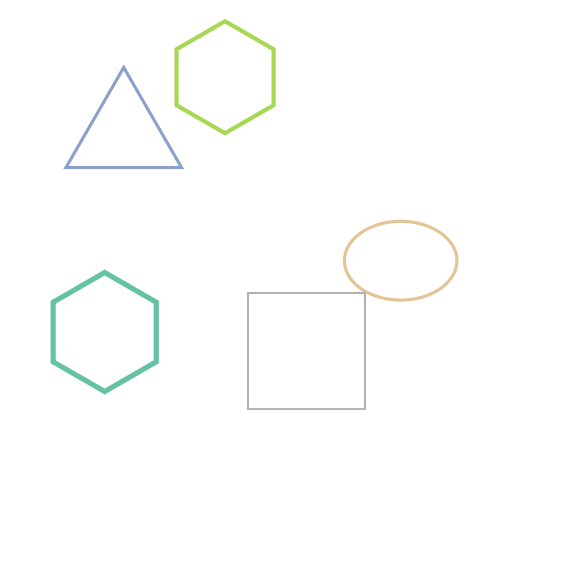[{"shape": "hexagon", "thickness": 2.5, "radius": 0.52, "center": [0.181, 0.424]}, {"shape": "triangle", "thickness": 1.5, "radius": 0.58, "center": [0.214, 0.767]}, {"shape": "hexagon", "thickness": 2, "radius": 0.48, "center": [0.39, 0.865]}, {"shape": "oval", "thickness": 1.5, "radius": 0.49, "center": [0.694, 0.548]}, {"shape": "square", "thickness": 1, "radius": 0.5, "center": [0.53, 0.391]}]